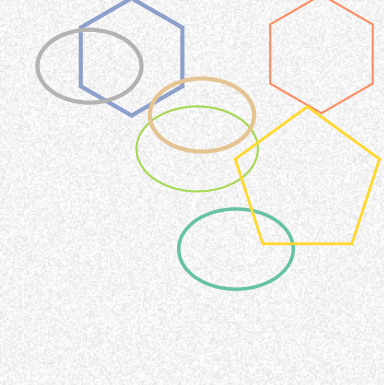[{"shape": "oval", "thickness": 2.5, "radius": 0.74, "center": [0.613, 0.353]}, {"shape": "hexagon", "thickness": 1.5, "radius": 0.77, "center": [0.835, 0.86]}, {"shape": "hexagon", "thickness": 3, "radius": 0.76, "center": [0.342, 0.852]}, {"shape": "oval", "thickness": 1.5, "radius": 0.79, "center": [0.512, 0.613]}, {"shape": "pentagon", "thickness": 2, "radius": 0.98, "center": [0.798, 0.526]}, {"shape": "oval", "thickness": 3, "radius": 0.68, "center": [0.525, 0.701]}, {"shape": "oval", "thickness": 3, "radius": 0.68, "center": [0.232, 0.828]}]